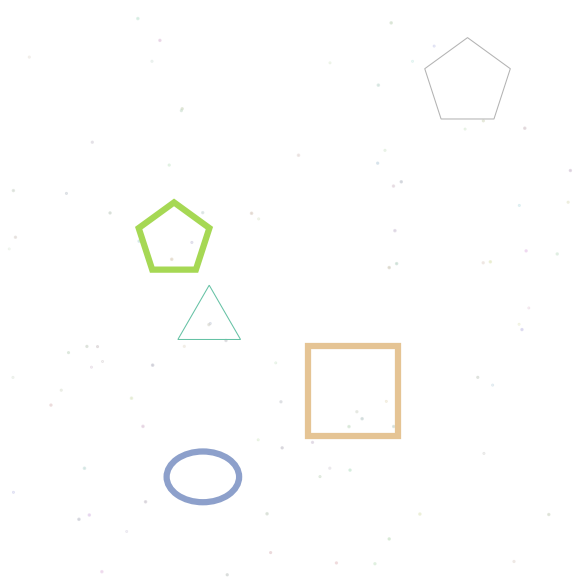[{"shape": "triangle", "thickness": 0.5, "radius": 0.31, "center": [0.362, 0.443]}, {"shape": "oval", "thickness": 3, "radius": 0.31, "center": [0.351, 0.173]}, {"shape": "pentagon", "thickness": 3, "radius": 0.32, "center": [0.301, 0.584]}, {"shape": "square", "thickness": 3, "radius": 0.39, "center": [0.612, 0.321]}, {"shape": "pentagon", "thickness": 0.5, "radius": 0.39, "center": [0.81, 0.856]}]